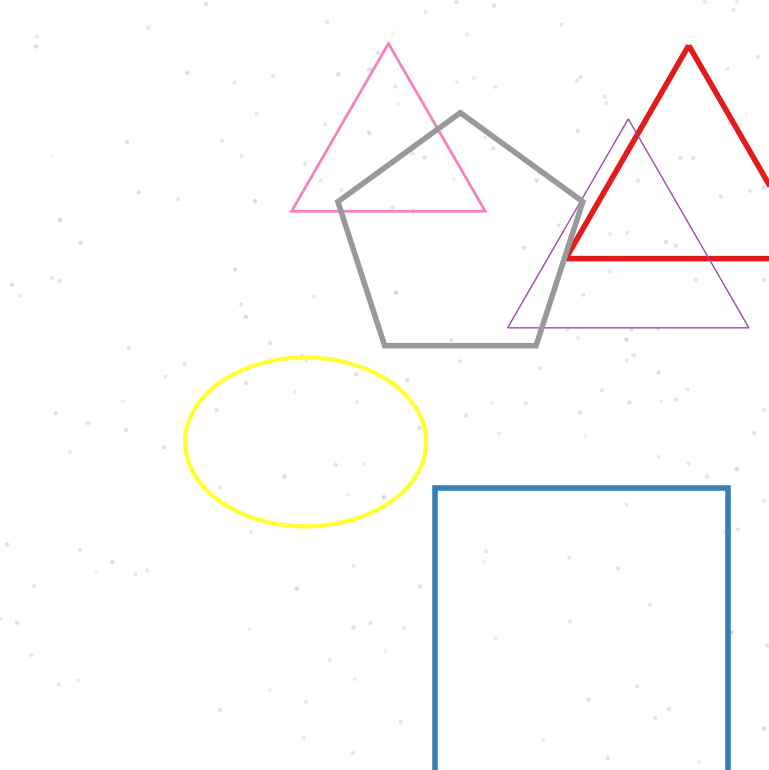[{"shape": "triangle", "thickness": 2, "radius": 0.92, "center": [0.894, 0.756]}, {"shape": "square", "thickness": 2, "radius": 0.95, "center": [0.755, 0.176]}, {"shape": "triangle", "thickness": 0.5, "radius": 0.9, "center": [0.816, 0.665]}, {"shape": "oval", "thickness": 1.5, "radius": 0.78, "center": [0.397, 0.426]}, {"shape": "triangle", "thickness": 1, "radius": 0.73, "center": [0.504, 0.798]}, {"shape": "pentagon", "thickness": 2, "radius": 0.84, "center": [0.598, 0.686]}]